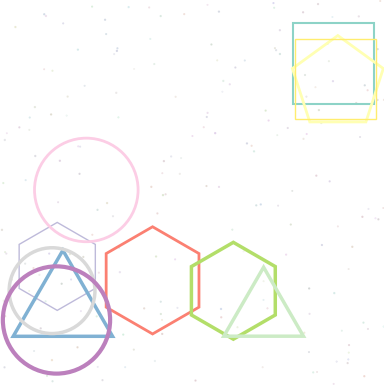[{"shape": "square", "thickness": 1.5, "radius": 0.53, "center": [0.866, 0.835]}, {"shape": "pentagon", "thickness": 2, "radius": 0.62, "center": [0.878, 0.784]}, {"shape": "hexagon", "thickness": 1, "radius": 0.57, "center": [0.149, 0.308]}, {"shape": "hexagon", "thickness": 2, "radius": 0.7, "center": [0.396, 0.272]}, {"shape": "triangle", "thickness": 2.5, "radius": 0.74, "center": [0.163, 0.201]}, {"shape": "hexagon", "thickness": 2.5, "radius": 0.63, "center": [0.606, 0.245]}, {"shape": "circle", "thickness": 2, "radius": 0.67, "center": [0.224, 0.507]}, {"shape": "circle", "thickness": 2.5, "radius": 0.56, "center": [0.135, 0.245]}, {"shape": "circle", "thickness": 3, "radius": 0.7, "center": [0.147, 0.169]}, {"shape": "triangle", "thickness": 2.5, "radius": 0.6, "center": [0.685, 0.186]}, {"shape": "square", "thickness": 1, "radius": 0.52, "center": [0.872, 0.795]}]